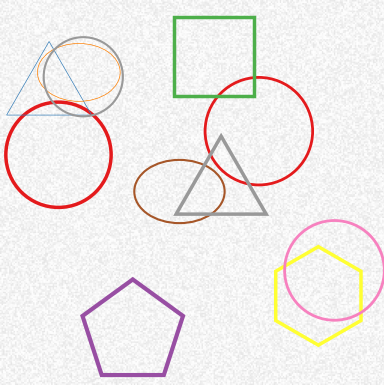[{"shape": "circle", "thickness": 2, "radius": 0.7, "center": [0.672, 0.659]}, {"shape": "circle", "thickness": 2.5, "radius": 0.68, "center": [0.152, 0.598]}, {"shape": "triangle", "thickness": 0.5, "radius": 0.64, "center": [0.127, 0.765]}, {"shape": "square", "thickness": 2.5, "radius": 0.52, "center": [0.555, 0.853]}, {"shape": "pentagon", "thickness": 3, "radius": 0.69, "center": [0.345, 0.137]}, {"shape": "oval", "thickness": 0.5, "radius": 0.54, "center": [0.205, 0.812]}, {"shape": "hexagon", "thickness": 2.5, "radius": 0.64, "center": [0.827, 0.231]}, {"shape": "oval", "thickness": 1.5, "radius": 0.59, "center": [0.466, 0.503]}, {"shape": "circle", "thickness": 2, "radius": 0.65, "center": [0.869, 0.298]}, {"shape": "circle", "thickness": 1.5, "radius": 0.51, "center": [0.216, 0.801]}, {"shape": "triangle", "thickness": 2.5, "radius": 0.68, "center": [0.574, 0.511]}]